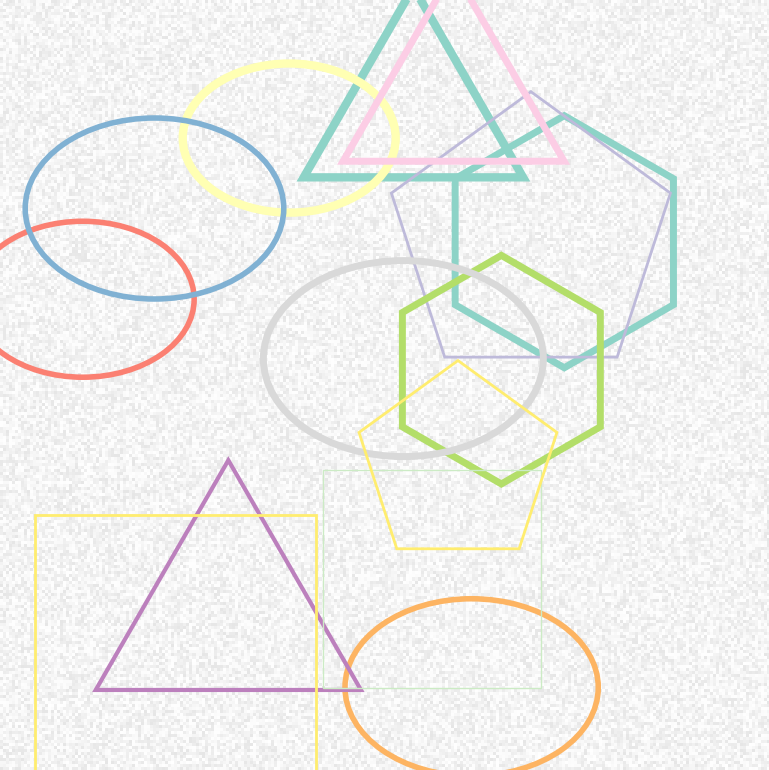[{"shape": "hexagon", "thickness": 2.5, "radius": 0.82, "center": [0.733, 0.686]}, {"shape": "triangle", "thickness": 3, "radius": 0.82, "center": [0.537, 0.852]}, {"shape": "oval", "thickness": 3, "radius": 0.69, "center": [0.376, 0.821]}, {"shape": "pentagon", "thickness": 1, "radius": 0.95, "center": [0.689, 0.69]}, {"shape": "oval", "thickness": 2, "radius": 0.72, "center": [0.107, 0.611]}, {"shape": "oval", "thickness": 2, "radius": 0.84, "center": [0.201, 0.729]}, {"shape": "oval", "thickness": 2, "radius": 0.82, "center": [0.613, 0.107]}, {"shape": "hexagon", "thickness": 2.5, "radius": 0.74, "center": [0.651, 0.52]}, {"shape": "triangle", "thickness": 2.5, "radius": 0.83, "center": [0.589, 0.873]}, {"shape": "oval", "thickness": 2.5, "radius": 0.91, "center": [0.524, 0.534]}, {"shape": "triangle", "thickness": 1.5, "radius": 0.99, "center": [0.297, 0.203]}, {"shape": "square", "thickness": 0.5, "radius": 0.71, "center": [0.561, 0.248]}, {"shape": "pentagon", "thickness": 1, "radius": 0.68, "center": [0.595, 0.397]}, {"shape": "square", "thickness": 1, "radius": 0.91, "center": [0.228, 0.149]}]